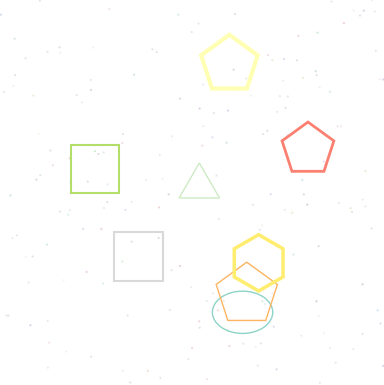[{"shape": "oval", "thickness": 1, "radius": 0.39, "center": [0.63, 0.189]}, {"shape": "pentagon", "thickness": 3, "radius": 0.39, "center": [0.596, 0.832]}, {"shape": "pentagon", "thickness": 2, "radius": 0.35, "center": [0.8, 0.612]}, {"shape": "pentagon", "thickness": 1, "radius": 0.42, "center": [0.641, 0.235]}, {"shape": "square", "thickness": 1.5, "radius": 0.31, "center": [0.247, 0.56]}, {"shape": "square", "thickness": 1.5, "radius": 0.32, "center": [0.361, 0.334]}, {"shape": "triangle", "thickness": 1, "radius": 0.3, "center": [0.518, 0.516]}, {"shape": "hexagon", "thickness": 2.5, "radius": 0.37, "center": [0.672, 0.317]}]